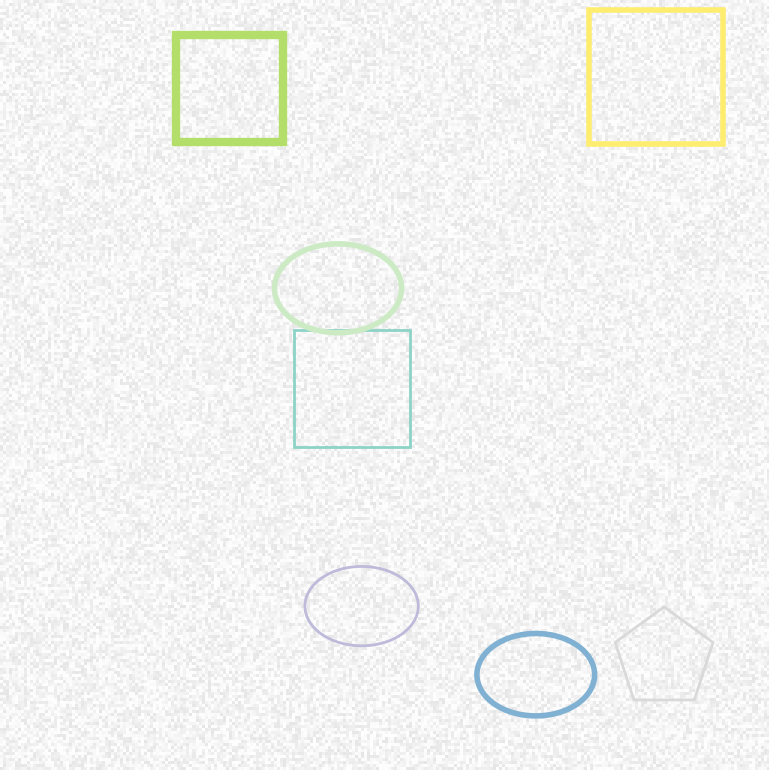[{"shape": "square", "thickness": 1, "radius": 0.38, "center": [0.457, 0.496]}, {"shape": "oval", "thickness": 1, "radius": 0.37, "center": [0.47, 0.213]}, {"shape": "oval", "thickness": 2, "radius": 0.38, "center": [0.696, 0.124]}, {"shape": "square", "thickness": 3, "radius": 0.35, "center": [0.298, 0.885]}, {"shape": "pentagon", "thickness": 1, "radius": 0.33, "center": [0.862, 0.145]}, {"shape": "oval", "thickness": 2, "radius": 0.41, "center": [0.439, 0.626]}, {"shape": "square", "thickness": 2, "radius": 0.43, "center": [0.851, 0.9]}]